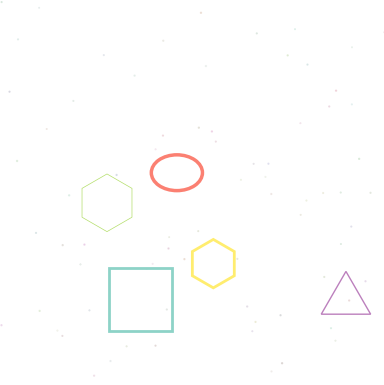[{"shape": "square", "thickness": 2, "radius": 0.41, "center": [0.366, 0.222]}, {"shape": "oval", "thickness": 2.5, "radius": 0.33, "center": [0.459, 0.551]}, {"shape": "hexagon", "thickness": 0.5, "radius": 0.37, "center": [0.278, 0.473]}, {"shape": "triangle", "thickness": 1, "radius": 0.37, "center": [0.899, 0.221]}, {"shape": "hexagon", "thickness": 2, "radius": 0.31, "center": [0.554, 0.315]}]